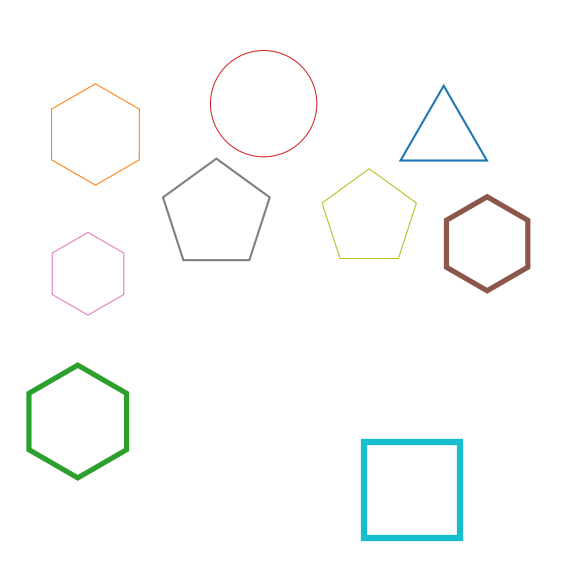[{"shape": "triangle", "thickness": 1, "radius": 0.43, "center": [0.768, 0.764]}, {"shape": "hexagon", "thickness": 0.5, "radius": 0.44, "center": [0.165, 0.766]}, {"shape": "hexagon", "thickness": 2.5, "radius": 0.49, "center": [0.135, 0.269]}, {"shape": "circle", "thickness": 0.5, "radius": 0.46, "center": [0.457, 0.82]}, {"shape": "hexagon", "thickness": 2.5, "radius": 0.41, "center": [0.844, 0.577]}, {"shape": "hexagon", "thickness": 0.5, "radius": 0.36, "center": [0.152, 0.525]}, {"shape": "pentagon", "thickness": 1, "radius": 0.49, "center": [0.375, 0.627]}, {"shape": "pentagon", "thickness": 0.5, "radius": 0.43, "center": [0.639, 0.621]}, {"shape": "square", "thickness": 3, "radius": 0.42, "center": [0.713, 0.15]}]